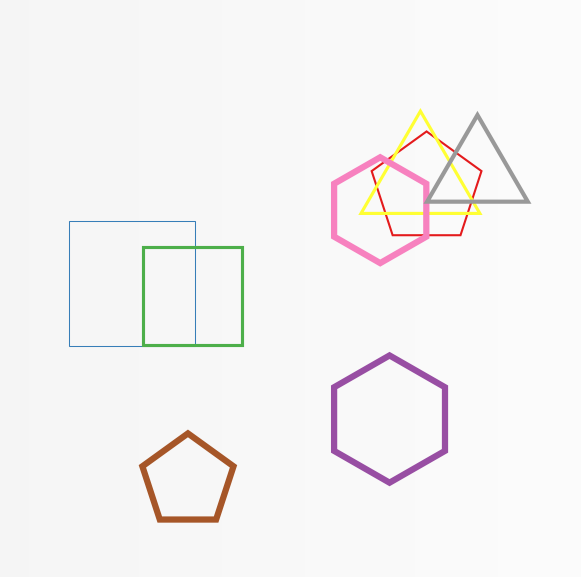[{"shape": "pentagon", "thickness": 1, "radius": 0.5, "center": [0.734, 0.672]}, {"shape": "square", "thickness": 0.5, "radius": 0.54, "center": [0.228, 0.508]}, {"shape": "square", "thickness": 1.5, "radius": 0.43, "center": [0.331, 0.486]}, {"shape": "hexagon", "thickness": 3, "radius": 0.55, "center": [0.67, 0.273]}, {"shape": "triangle", "thickness": 1.5, "radius": 0.59, "center": [0.723, 0.689]}, {"shape": "pentagon", "thickness": 3, "radius": 0.41, "center": [0.323, 0.166]}, {"shape": "hexagon", "thickness": 3, "radius": 0.46, "center": [0.654, 0.635]}, {"shape": "triangle", "thickness": 2, "radius": 0.5, "center": [0.821, 0.7]}]